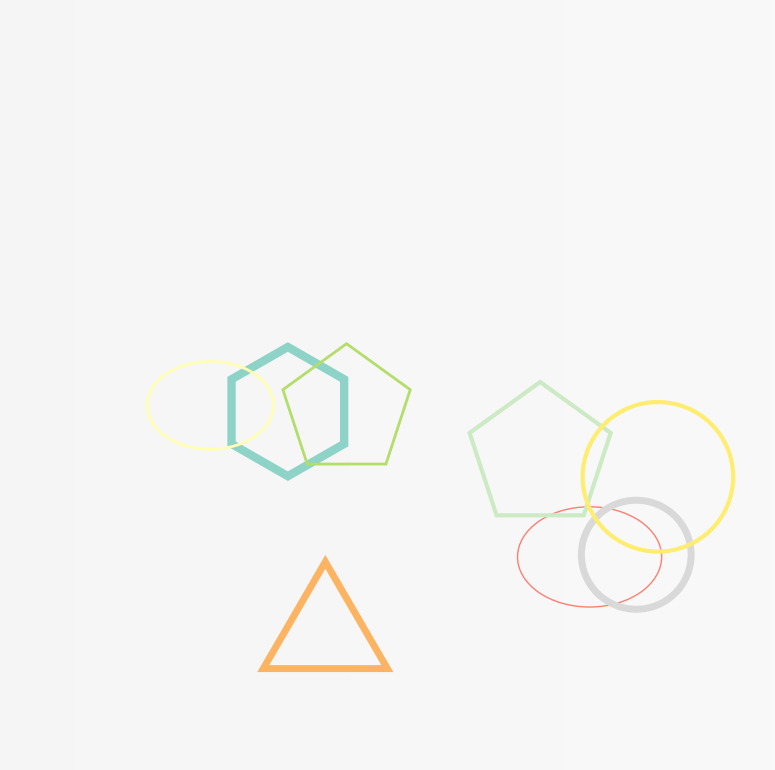[{"shape": "hexagon", "thickness": 3, "radius": 0.42, "center": [0.371, 0.465]}, {"shape": "oval", "thickness": 1, "radius": 0.41, "center": [0.271, 0.474]}, {"shape": "oval", "thickness": 0.5, "radius": 0.46, "center": [0.761, 0.277]}, {"shape": "triangle", "thickness": 2.5, "radius": 0.46, "center": [0.42, 0.178]}, {"shape": "pentagon", "thickness": 1, "radius": 0.43, "center": [0.447, 0.467]}, {"shape": "circle", "thickness": 2.5, "radius": 0.35, "center": [0.821, 0.28]}, {"shape": "pentagon", "thickness": 1.5, "radius": 0.48, "center": [0.697, 0.408]}, {"shape": "circle", "thickness": 1.5, "radius": 0.49, "center": [0.849, 0.381]}]